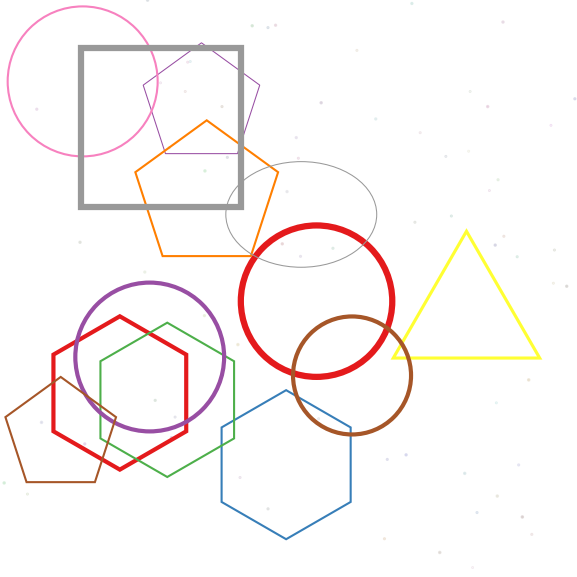[{"shape": "circle", "thickness": 3, "radius": 0.66, "center": [0.548, 0.478]}, {"shape": "hexagon", "thickness": 2, "radius": 0.66, "center": [0.208, 0.319]}, {"shape": "hexagon", "thickness": 1, "radius": 0.65, "center": [0.495, 0.194]}, {"shape": "hexagon", "thickness": 1, "radius": 0.67, "center": [0.29, 0.307]}, {"shape": "pentagon", "thickness": 0.5, "radius": 0.53, "center": [0.349, 0.819]}, {"shape": "circle", "thickness": 2, "radius": 0.64, "center": [0.259, 0.381]}, {"shape": "pentagon", "thickness": 1, "radius": 0.65, "center": [0.358, 0.661]}, {"shape": "triangle", "thickness": 1.5, "radius": 0.73, "center": [0.808, 0.452]}, {"shape": "pentagon", "thickness": 1, "radius": 0.5, "center": [0.105, 0.246]}, {"shape": "circle", "thickness": 2, "radius": 0.51, "center": [0.61, 0.349]}, {"shape": "circle", "thickness": 1, "radius": 0.65, "center": [0.143, 0.858]}, {"shape": "square", "thickness": 3, "radius": 0.69, "center": [0.279, 0.779]}, {"shape": "oval", "thickness": 0.5, "radius": 0.65, "center": [0.522, 0.628]}]